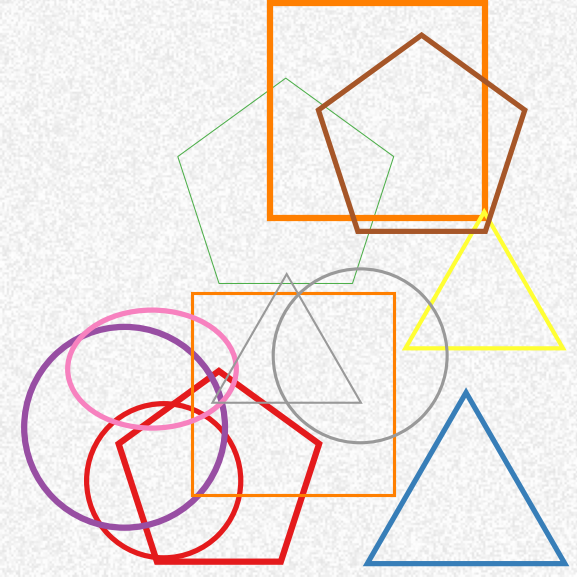[{"shape": "pentagon", "thickness": 3, "radius": 0.91, "center": [0.379, 0.174]}, {"shape": "circle", "thickness": 2.5, "radius": 0.67, "center": [0.283, 0.167]}, {"shape": "triangle", "thickness": 2.5, "radius": 0.99, "center": [0.807, 0.122]}, {"shape": "pentagon", "thickness": 0.5, "radius": 0.98, "center": [0.495, 0.667]}, {"shape": "circle", "thickness": 3, "radius": 0.87, "center": [0.216, 0.259]}, {"shape": "square", "thickness": 1.5, "radius": 0.87, "center": [0.507, 0.317]}, {"shape": "square", "thickness": 3, "radius": 0.93, "center": [0.654, 0.808]}, {"shape": "triangle", "thickness": 2, "radius": 0.79, "center": [0.838, 0.475]}, {"shape": "pentagon", "thickness": 2.5, "radius": 0.94, "center": [0.73, 0.75]}, {"shape": "oval", "thickness": 2.5, "radius": 0.73, "center": [0.263, 0.36]}, {"shape": "circle", "thickness": 1.5, "radius": 0.75, "center": [0.624, 0.383]}, {"shape": "triangle", "thickness": 1, "radius": 0.74, "center": [0.496, 0.376]}]